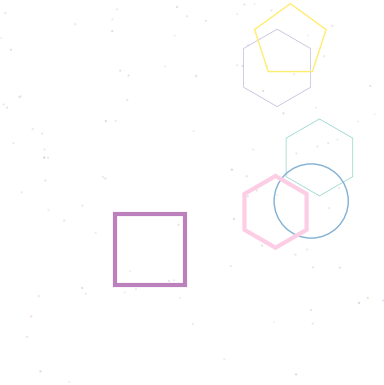[{"shape": "hexagon", "thickness": 0.5, "radius": 0.5, "center": [0.83, 0.591]}, {"shape": "hexagon", "thickness": 0.5, "radius": 0.5, "center": [0.72, 0.824]}, {"shape": "circle", "thickness": 1, "radius": 0.48, "center": [0.808, 0.478]}, {"shape": "hexagon", "thickness": 3, "radius": 0.47, "center": [0.716, 0.45]}, {"shape": "square", "thickness": 3, "radius": 0.46, "center": [0.39, 0.353]}, {"shape": "pentagon", "thickness": 1, "radius": 0.49, "center": [0.754, 0.893]}]